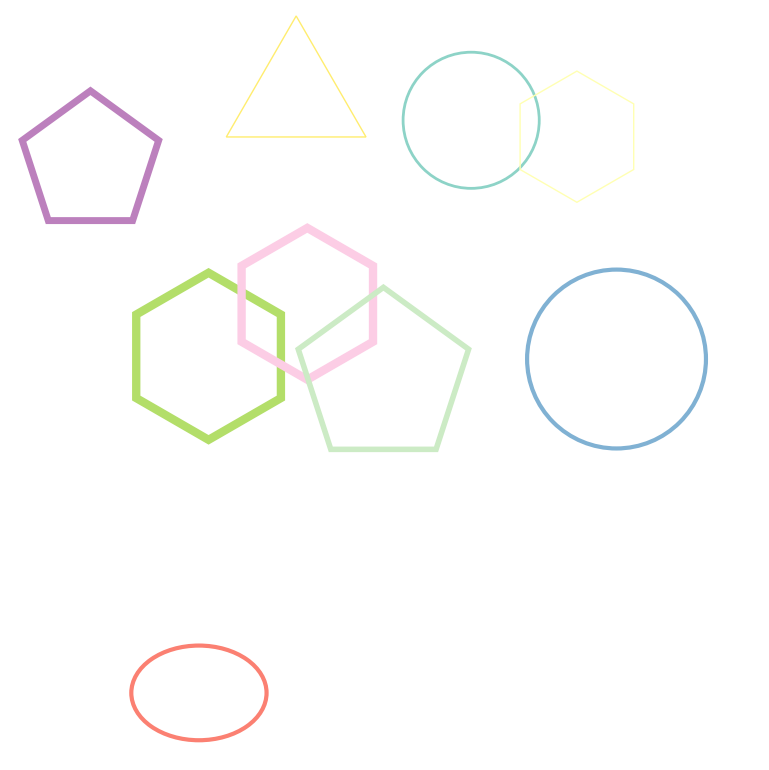[{"shape": "circle", "thickness": 1, "radius": 0.44, "center": [0.612, 0.844]}, {"shape": "hexagon", "thickness": 0.5, "radius": 0.43, "center": [0.749, 0.822]}, {"shape": "oval", "thickness": 1.5, "radius": 0.44, "center": [0.258, 0.1]}, {"shape": "circle", "thickness": 1.5, "radius": 0.58, "center": [0.801, 0.534]}, {"shape": "hexagon", "thickness": 3, "radius": 0.54, "center": [0.271, 0.537]}, {"shape": "hexagon", "thickness": 3, "radius": 0.49, "center": [0.399, 0.605]}, {"shape": "pentagon", "thickness": 2.5, "radius": 0.47, "center": [0.117, 0.789]}, {"shape": "pentagon", "thickness": 2, "radius": 0.58, "center": [0.498, 0.511]}, {"shape": "triangle", "thickness": 0.5, "radius": 0.52, "center": [0.385, 0.874]}]